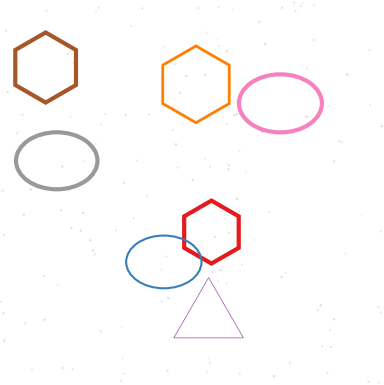[{"shape": "hexagon", "thickness": 3, "radius": 0.41, "center": [0.549, 0.397]}, {"shape": "oval", "thickness": 1.5, "radius": 0.49, "center": [0.426, 0.32]}, {"shape": "triangle", "thickness": 0.5, "radius": 0.52, "center": [0.542, 0.175]}, {"shape": "hexagon", "thickness": 2, "radius": 0.5, "center": [0.509, 0.781]}, {"shape": "hexagon", "thickness": 3, "radius": 0.46, "center": [0.119, 0.825]}, {"shape": "oval", "thickness": 3, "radius": 0.54, "center": [0.728, 0.732]}, {"shape": "oval", "thickness": 3, "radius": 0.53, "center": [0.147, 0.582]}]